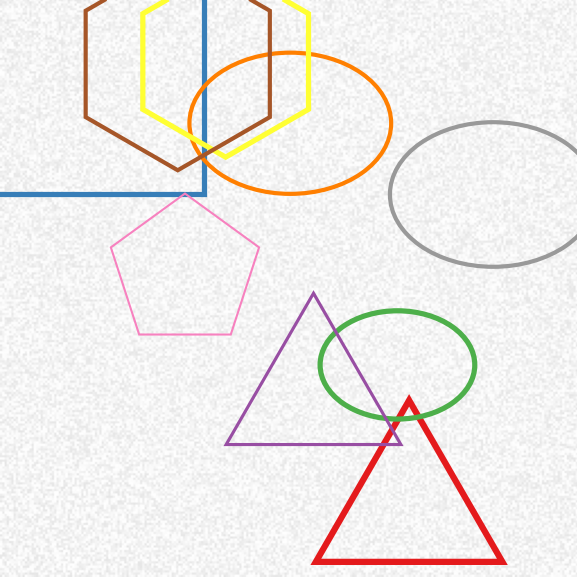[{"shape": "triangle", "thickness": 3, "radius": 0.93, "center": [0.708, 0.119]}, {"shape": "square", "thickness": 2.5, "radius": 0.96, "center": [0.161, 0.856]}, {"shape": "oval", "thickness": 2.5, "radius": 0.67, "center": [0.688, 0.367]}, {"shape": "triangle", "thickness": 1.5, "radius": 0.87, "center": [0.543, 0.317]}, {"shape": "oval", "thickness": 2, "radius": 0.87, "center": [0.503, 0.786]}, {"shape": "hexagon", "thickness": 2.5, "radius": 0.83, "center": [0.391, 0.893]}, {"shape": "hexagon", "thickness": 2, "radius": 0.92, "center": [0.308, 0.888]}, {"shape": "pentagon", "thickness": 1, "radius": 0.67, "center": [0.32, 0.529]}, {"shape": "oval", "thickness": 2, "radius": 0.89, "center": [0.854, 0.662]}]